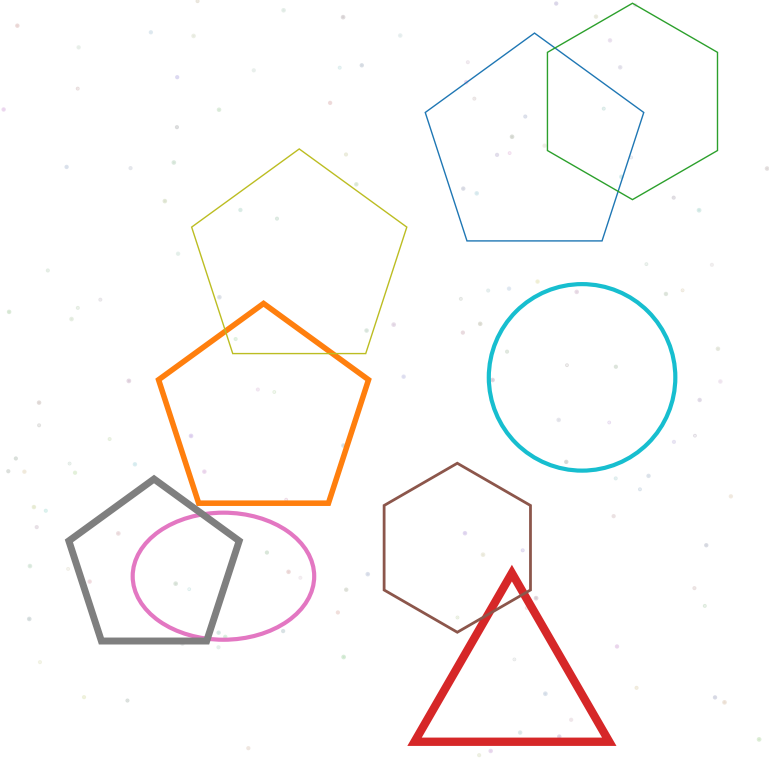[{"shape": "pentagon", "thickness": 0.5, "radius": 0.75, "center": [0.694, 0.808]}, {"shape": "pentagon", "thickness": 2, "radius": 0.72, "center": [0.342, 0.462]}, {"shape": "hexagon", "thickness": 0.5, "radius": 0.64, "center": [0.821, 0.868]}, {"shape": "triangle", "thickness": 3, "radius": 0.73, "center": [0.665, 0.11]}, {"shape": "hexagon", "thickness": 1, "radius": 0.55, "center": [0.594, 0.289]}, {"shape": "oval", "thickness": 1.5, "radius": 0.59, "center": [0.29, 0.252]}, {"shape": "pentagon", "thickness": 2.5, "radius": 0.58, "center": [0.2, 0.262]}, {"shape": "pentagon", "thickness": 0.5, "radius": 0.73, "center": [0.389, 0.66]}, {"shape": "circle", "thickness": 1.5, "radius": 0.61, "center": [0.756, 0.51]}]